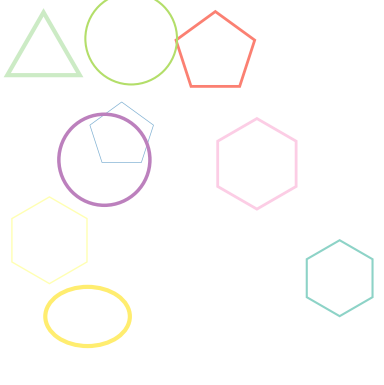[{"shape": "hexagon", "thickness": 1.5, "radius": 0.49, "center": [0.882, 0.277]}, {"shape": "hexagon", "thickness": 1, "radius": 0.56, "center": [0.128, 0.376]}, {"shape": "pentagon", "thickness": 2, "radius": 0.54, "center": [0.559, 0.863]}, {"shape": "pentagon", "thickness": 0.5, "radius": 0.43, "center": [0.316, 0.648]}, {"shape": "circle", "thickness": 1.5, "radius": 0.6, "center": [0.341, 0.9]}, {"shape": "hexagon", "thickness": 2, "radius": 0.59, "center": [0.667, 0.574]}, {"shape": "circle", "thickness": 2.5, "radius": 0.59, "center": [0.271, 0.585]}, {"shape": "triangle", "thickness": 3, "radius": 0.54, "center": [0.113, 0.859]}, {"shape": "oval", "thickness": 3, "radius": 0.55, "center": [0.227, 0.178]}]